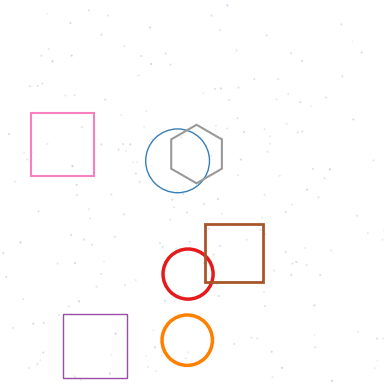[{"shape": "circle", "thickness": 2.5, "radius": 0.33, "center": [0.489, 0.288]}, {"shape": "circle", "thickness": 1, "radius": 0.41, "center": [0.461, 0.582]}, {"shape": "square", "thickness": 1, "radius": 0.41, "center": [0.247, 0.101]}, {"shape": "circle", "thickness": 2.5, "radius": 0.33, "center": [0.486, 0.116]}, {"shape": "square", "thickness": 2, "radius": 0.38, "center": [0.607, 0.342]}, {"shape": "square", "thickness": 1.5, "radius": 0.41, "center": [0.163, 0.625]}, {"shape": "hexagon", "thickness": 1.5, "radius": 0.38, "center": [0.511, 0.6]}]